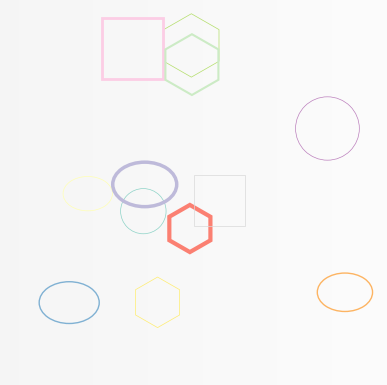[{"shape": "circle", "thickness": 0.5, "radius": 0.29, "center": [0.37, 0.451]}, {"shape": "oval", "thickness": 0.5, "radius": 0.32, "center": [0.226, 0.497]}, {"shape": "oval", "thickness": 2.5, "radius": 0.41, "center": [0.373, 0.521]}, {"shape": "hexagon", "thickness": 3, "radius": 0.31, "center": [0.49, 0.406]}, {"shape": "oval", "thickness": 1, "radius": 0.39, "center": [0.179, 0.214]}, {"shape": "oval", "thickness": 1, "radius": 0.36, "center": [0.89, 0.241]}, {"shape": "hexagon", "thickness": 0.5, "radius": 0.41, "center": [0.494, 0.882]}, {"shape": "square", "thickness": 2, "radius": 0.39, "center": [0.341, 0.874]}, {"shape": "square", "thickness": 0.5, "radius": 0.33, "center": [0.566, 0.48]}, {"shape": "circle", "thickness": 0.5, "radius": 0.41, "center": [0.845, 0.666]}, {"shape": "hexagon", "thickness": 1.5, "radius": 0.39, "center": [0.495, 0.832]}, {"shape": "hexagon", "thickness": 0.5, "radius": 0.33, "center": [0.407, 0.215]}]